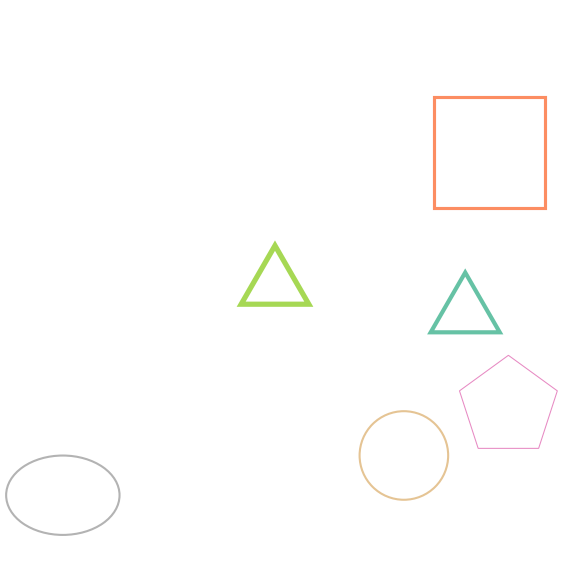[{"shape": "triangle", "thickness": 2, "radius": 0.35, "center": [0.806, 0.458]}, {"shape": "square", "thickness": 1.5, "radius": 0.48, "center": [0.848, 0.735]}, {"shape": "pentagon", "thickness": 0.5, "radius": 0.45, "center": [0.88, 0.295]}, {"shape": "triangle", "thickness": 2.5, "radius": 0.34, "center": [0.476, 0.506]}, {"shape": "circle", "thickness": 1, "radius": 0.38, "center": [0.699, 0.21]}, {"shape": "oval", "thickness": 1, "radius": 0.49, "center": [0.109, 0.142]}]